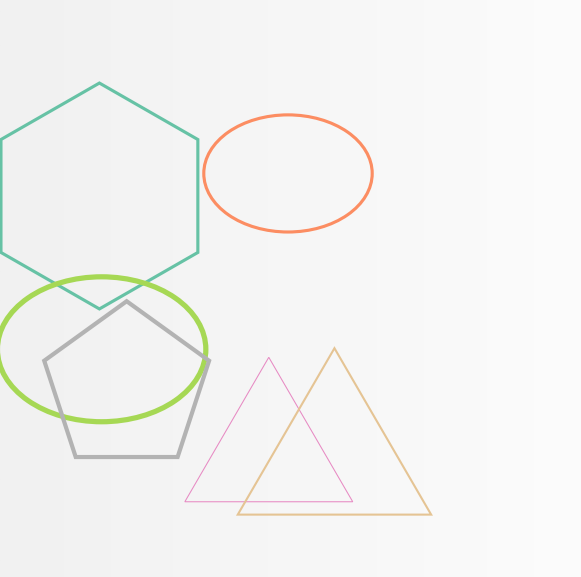[{"shape": "hexagon", "thickness": 1.5, "radius": 0.98, "center": [0.171, 0.66]}, {"shape": "oval", "thickness": 1.5, "radius": 0.72, "center": [0.495, 0.699]}, {"shape": "triangle", "thickness": 0.5, "radius": 0.83, "center": [0.462, 0.214]}, {"shape": "oval", "thickness": 2.5, "radius": 0.9, "center": [0.175, 0.394]}, {"shape": "triangle", "thickness": 1, "radius": 0.96, "center": [0.575, 0.204]}, {"shape": "pentagon", "thickness": 2, "radius": 0.75, "center": [0.218, 0.328]}]